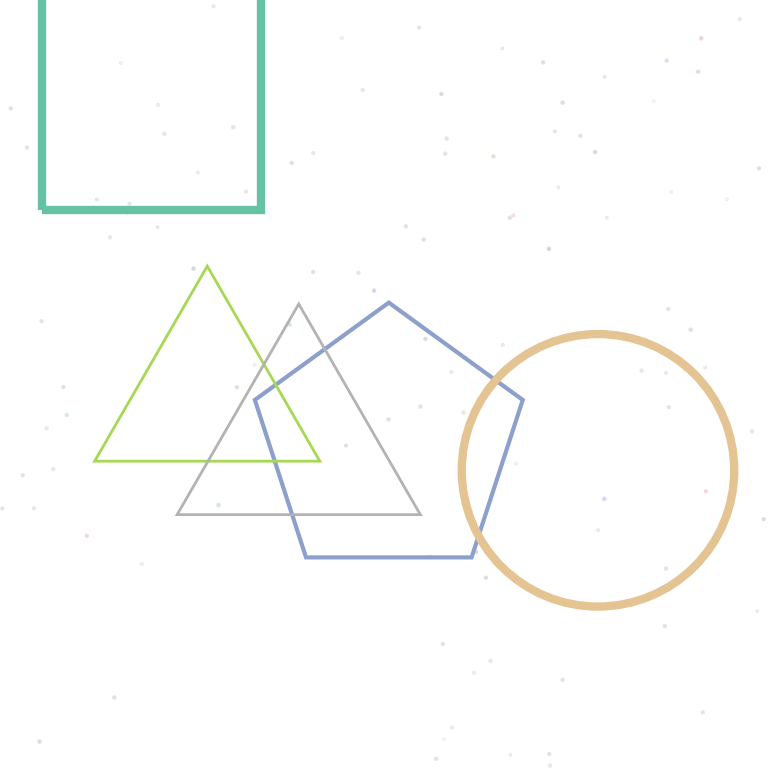[{"shape": "square", "thickness": 3, "radius": 0.71, "center": [0.197, 0.87]}, {"shape": "pentagon", "thickness": 1.5, "radius": 0.91, "center": [0.505, 0.424]}, {"shape": "triangle", "thickness": 1, "radius": 0.84, "center": [0.269, 0.485]}, {"shape": "circle", "thickness": 3, "radius": 0.88, "center": [0.777, 0.389]}, {"shape": "triangle", "thickness": 1, "radius": 0.91, "center": [0.388, 0.423]}]